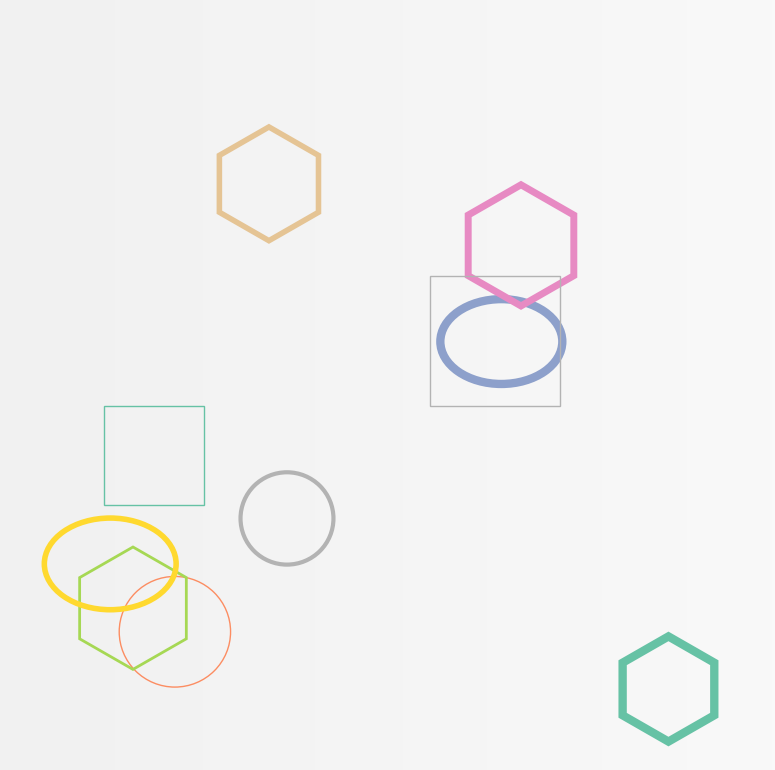[{"shape": "hexagon", "thickness": 3, "radius": 0.34, "center": [0.863, 0.105]}, {"shape": "square", "thickness": 0.5, "radius": 0.32, "center": [0.199, 0.408]}, {"shape": "circle", "thickness": 0.5, "radius": 0.36, "center": [0.226, 0.18]}, {"shape": "oval", "thickness": 3, "radius": 0.39, "center": [0.647, 0.556]}, {"shape": "hexagon", "thickness": 2.5, "radius": 0.39, "center": [0.672, 0.681]}, {"shape": "hexagon", "thickness": 1, "radius": 0.4, "center": [0.172, 0.21]}, {"shape": "oval", "thickness": 2, "radius": 0.43, "center": [0.142, 0.268]}, {"shape": "hexagon", "thickness": 2, "radius": 0.37, "center": [0.347, 0.761]}, {"shape": "square", "thickness": 0.5, "radius": 0.42, "center": [0.639, 0.557]}, {"shape": "circle", "thickness": 1.5, "radius": 0.3, "center": [0.37, 0.327]}]